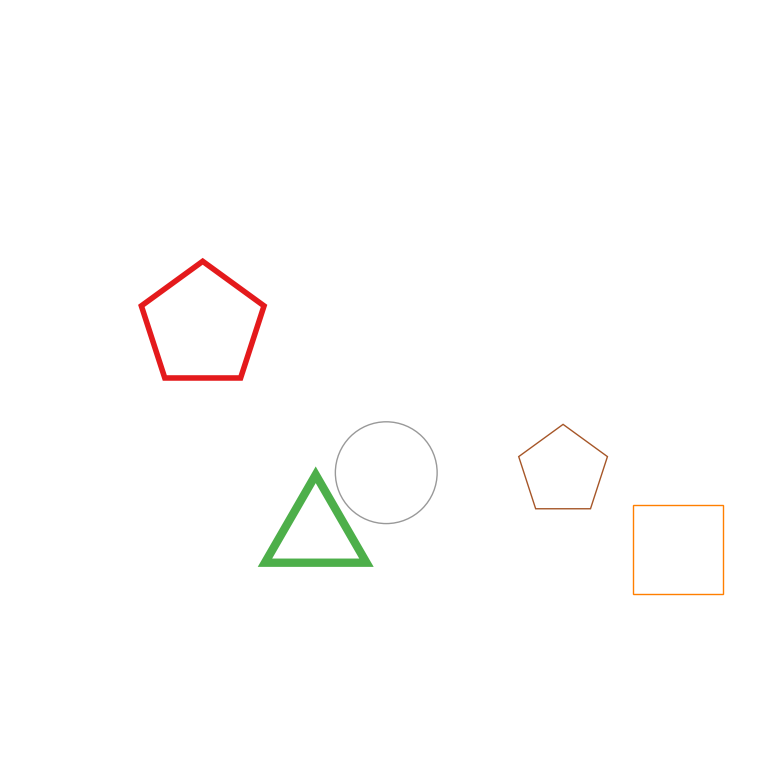[{"shape": "pentagon", "thickness": 2, "radius": 0.42, "center": [0.263, 0.577]}, {"shape": "triangle", "thickness": 3, "radius": 0.38, "center": [0.41, 0.307]}, {"shape": "square", "thickness": 0.5, "radius": 0.29, "center": [0.881, 0.287]}, {"shape": "pentagon", "thickness": 0.5, "radius": 0.3, "center": [0.731, 0.388]}, {"shape": "circle", "thickness": 0.5, "radius": 0.33, "center": [0.502, 0.386]}]